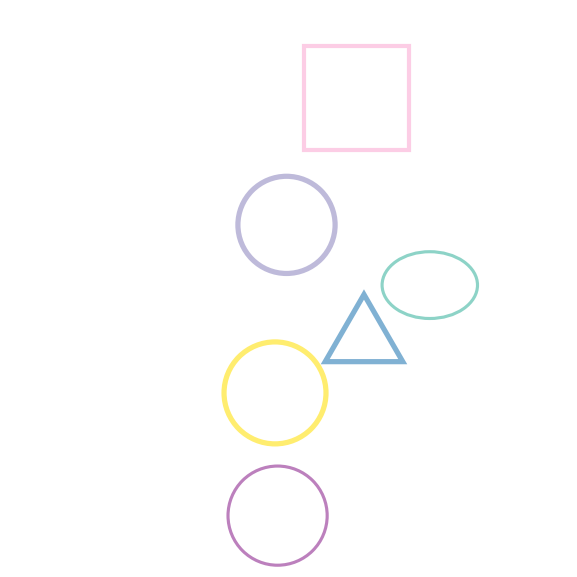[{"shape": "oval", "thickness": 1.5, "radius": 0.41, "center": [0.744, 0.505]}, {"shape": "circle", "thickness": 2.5, "radius": 0.42, "center": [0.496, 0.61]}, {"shape": "triangle", "thickness": 2.5, "radius": 0.39, "center": [0.63, 0.412]}, {"shape": "square", "thickness": 2, "radius": 0.45, "center": [0.618, 0.829]}, {"shape": "circle", "thickness": 1.5, "radius": 0.43, "center": [0.481, 0.106]}, {"shape": "circle", "thickness": 2.5, "radius": 0.44, "center": [0.476, 0.319]}]